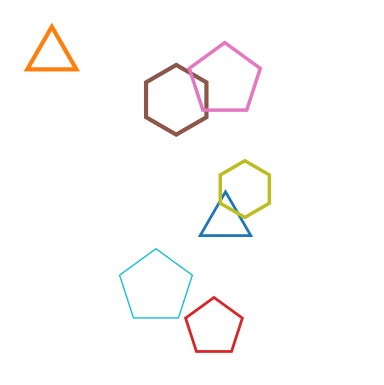[{"shape": "triangle", "thickness": 2, "radius": 0.38, "center": [0.586, 0.426]}, {"shape": "triangle", "thickness": 3, "radius": 0.37, "center": [0.135, 0.857]}, {"shape": "pentagon", "thickness": 2, "radius": 0.39, "center": [0.556, 0.15]}, {"shape": "hexagon", "thickness": 3, "radius": 0.45, "center": [0.458, 0.741]}, {"shape": "pentagon", "thickness": 2.5, "radius": 0.48, "center": [0.584, 0.792]}, {"shape": "hexagon", "thickness": 2.5, "radius": 0.37, "center": [0.636, 0.509]}, {"shape": "pentagon", "thickness": 1, "radius": 0.5, "center": [0.405, 0.255]}]